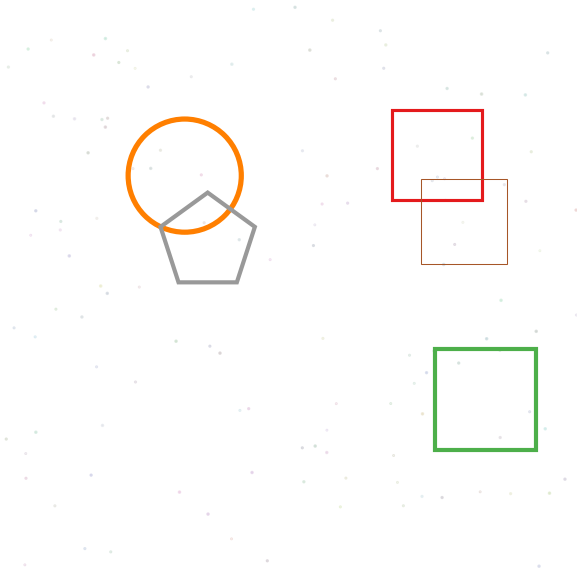[{"shape": "square", "thickness": 1.5, "radius": 0.39, "center": [0.757, 0.731]}, {"shape": "square", "thickness": 2, "radius": 0.44, "center": [0.841, 0.308]}, {"shape": "circle", "thickness": 2.5, "radius": 0.49, "center": [0.32, 0.695]}, {"shape": "square", "thickness": 0.5, "radius": 0.37, "center": [0.803, 0.615]}, {"shape": "pentagon", "thickness": 2, "radius": 0.43, "center": [0.36, 0.58]}]